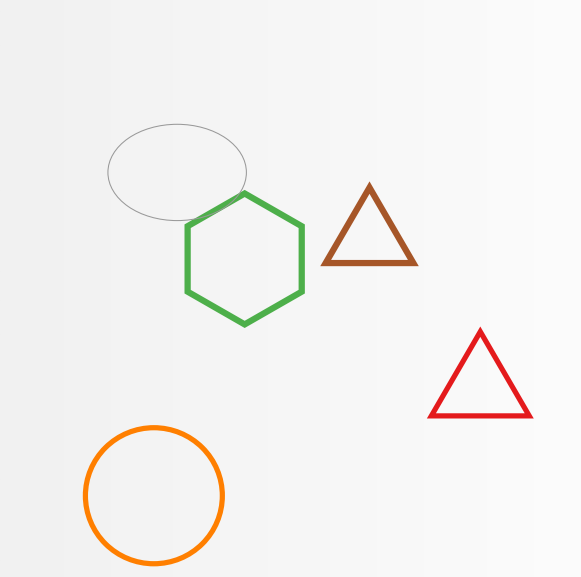[{"shape": "triangle", "thickness": 2.5, "radius": 0.49, "center": [0.826, 0.328]}, {"shape": "hexagon", "thickness": 3, "radius": 0.57, "center": [0.421, 0.551]}, {"shape": "circle", "thickness": 2.5, "radius": 0.59, "center": [0.265, 0.141]}, {"shape": "triangle", "thickness": 3, "radius": 0.44, "center": [0.636, 0.587]}, {"shape": "oval", "thickness": 0.5, "radius": 0.6, "center": [0.305, 0.701]}]